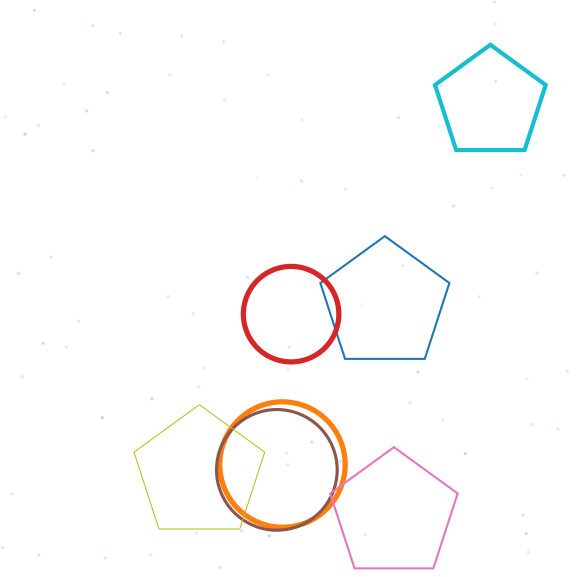[{"shape": "pentagon", "thickness": 1, "radius": 0.59, "center": [0.666, 0.473]}, {"shape": "circle", "thickness": 2.5, "radius": 0.54, "center": [0.489, 0.195]}, {"shape": "circle", "thickness": 2.5, "radius": 0.41, "center": [0.504, 0.455]}, {"shape": "circle", "thickness": 1.5, "radius": 0.52, "center": [0.479, 0.186]}, {"shape": "pentagon", "thickness": 1, "radius": 0.58, "center": [0.682, 0.109]}, {"shape": "pentagon", "thickness": 0.5, "radius": 0.59, "center": [0.345, 0.179]}, {"shape": "pentagon", "thickness": 2, "radius": 0.5, "center": [0.849, 0.821]}]